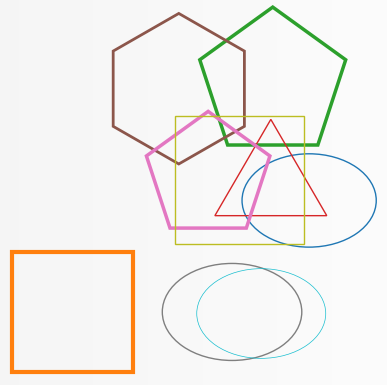[{"shape": "oval", "thickness": 1, "radius": 0.87, "center": [0.798, 0.479]}, {"shape": "square", "thickness": 3, "radius": 0.78, "center": [0.187, 0.19]}, {"shape": "pentagon", "thickness": 2.5, "radius": 0.99, "center": [0.704, 0.784]}, {"shape": "triangle", "thickness": 1, "radius": 0.83, "center": [0.699, 0.523]}, {"shape": "hexagon", "thickness": 2, "radius": 0.98, "center": [0.461, 0.77]}, {"shape": "pentagon", "thickness": 2.5, "radius": 0.84, "center": [0.537, 0.543]}, {"shape": "oval", "thickness": 1, "radius": 0.9, "center": [0.599, 0.19]}, {"shape": "square", "thickness": 1, "radius": 0.83, "center": [0.617, 0.532]}, {"shape": "oval", "thickness": 0.5, "radius": 0.83, "center": [0.674, 0.186]}]